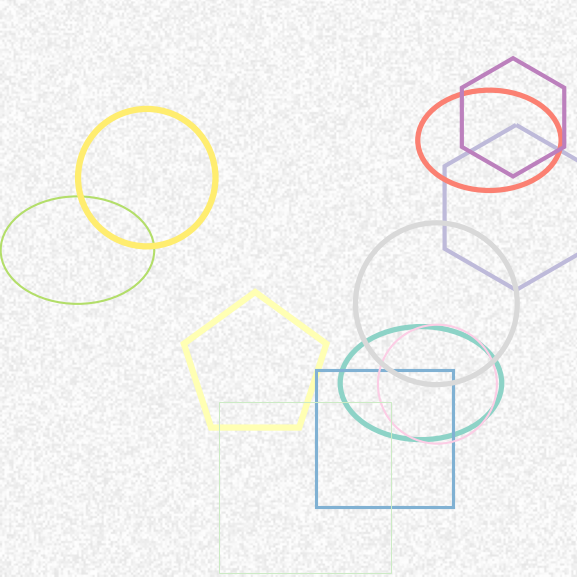[{"shape": "oval", "thickness": 2.5, "radius": 0.7, "center": [0.729, 0.336]}, {"shape": "pentagon", "thickness": 3, "radius": 0.65, "center": [0.442, 0.364]}, {"shape": "hexagon", "thickness": 2, "radius": 0.71, "center": [0.894, 0.64]}, {"shape": "oval", "thickness": 2.5, "radius": 0.62, "center": [0.847, 0.756]}, {"shape": "square", "thickness": 1.5, "radius": 0.59, "center": [0.666, 0.239]}, {"shape": "oval", "thickness": 1, "radius": 0.66, "center": [0.134, 0.566]}, {"shape": "circle", "thickness": 1, "radius": 0.51, "center": [0.757, 0.334]}, {"shape": "circle", "thickness": 2.5, "radius": 0.7, "center": [0.756, 0.473]}, {"shape": "hexagon", "thickness": 2, "radius": 0.51, "center": [0.888, 0.796]}, {"shape": "square", "thickness": 0.5, "radius": 0.74, "center": [0.528, 0.155]}, {"shape": "circle", "thickness": 3, "radius": 0.59, "center": [0.254, 0.692]}]